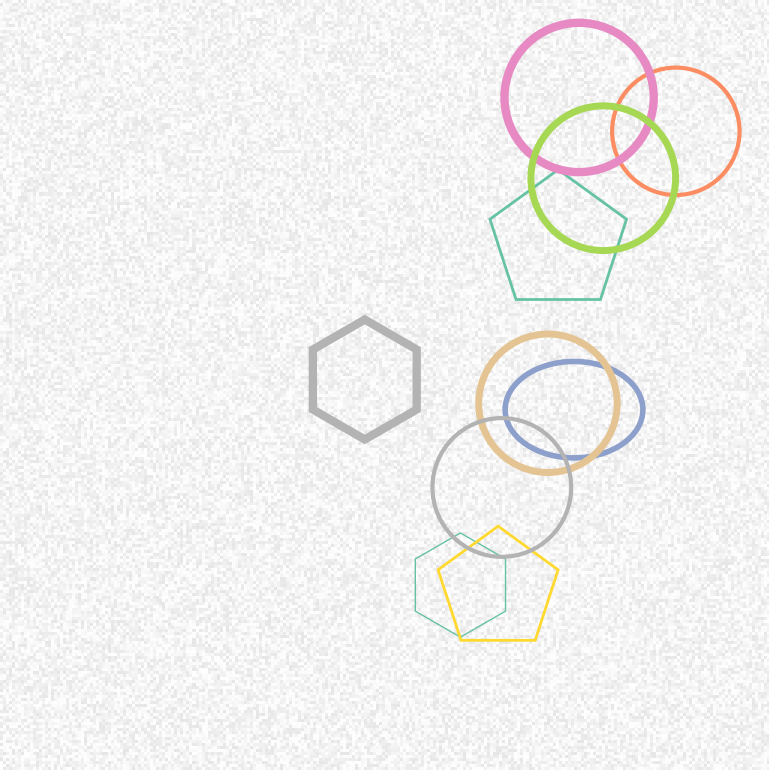[{"shape": "hexagon", "thickness": 0.5, "radius": 0.34, "center": [0.598, 0.24]}, {"shape": "pentagon", "thickness": 1, "radius": 0.47, "center": [0.725, 0.686]}, {"shape": "circle", "thickness": 1.5, "radius": 0.41, "center": [0.878, 0.829]}, {"shape": "oval", "thickness": 2, "radius": 0.45, "center": [0.745, 0.468]}, {"shape": "circle", "thickness": 3, "radius": 0.48, "center": [0.752, 0.873]}, {"shape": "circle", "thickness": 2.5, "radius": 0.47, "center": [0.783, 0.769]}, {"shape": "pentagon", "thickness": 1, "radius": 0.41, "center": [0.647, 0.235]}, {"shape": "circle", "thickness": 2.5, "radius": 0.45, "center": [0.712, 0.476]}, {"shape": "hexagon", "thickness": 3, "radius": 0.39, "center": [0.474, 0.507]}, {"shape": "circle", "thickness": 1.5, "radius": 0.45, "center": [0.652, 0.367]}]